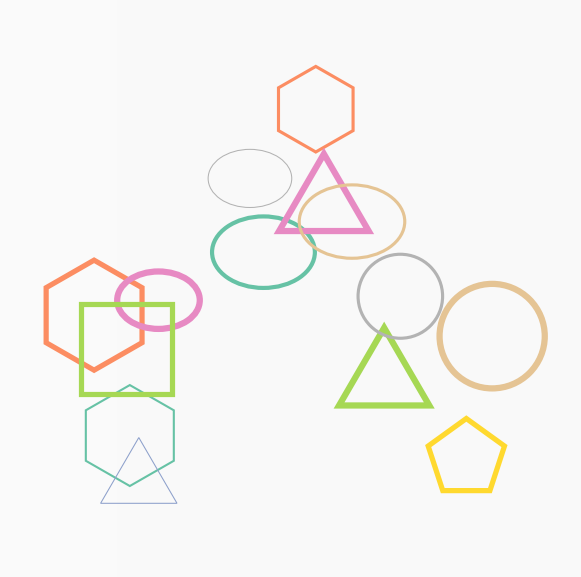[{"shape": "hexagon", "thickness": 1, "radius": 0.44, "center": [0.223, 0.245]}, {"shape": "oval", "thickness": 2, "radius": 0.44, "center": [0.453, 0.562]}, {"shape": "hexagon", "thickness": 2.5, "radius": 0.48, "center": [0.162, 0.453]}, {"shape": "hexagon", "thickness": 1.5, "radius": 0.37, "center": [0.543, 0.81]}, {"shape": "triangle", "thickness": 0.5, "radius": 0.38, "center": [0.239, 0.166]}, {"shape": "triangle", "thickness": 3, "radius": 0.44, "center": [0.557, 0.644]}, {"shape": "oval", "thickness": 3, "radius": 0.36, "center": [0.273, 0.479]}, {"shape": "triangle", "thickness": 3, "radius": 0.45, "center": [0.661, 0.342]}, {"shape": "square", "thickness": 2.5, "radius": 0.39, "center": [0.217, 0.395]}, {"shape": "pentagon", "thickness": 2.5, "radius": 0.35, "center": [0.802, 0.205]}, {"shape": "circle", "thickness": 3, "radius": 0.45, "center": [0.847, 0.417]}, {"shape": "oval", "thickness": 1.5, "radius": 0.45, "center": [0.606, 0.615]}, {"shape": "oval", "thickness": 0.5, "radius": 0.36, "center": [0.43, 0.69]}, {"shape": "circle", "thickness": 1.5, "radius": 0.36, "center": [0.689, 0.486]}]